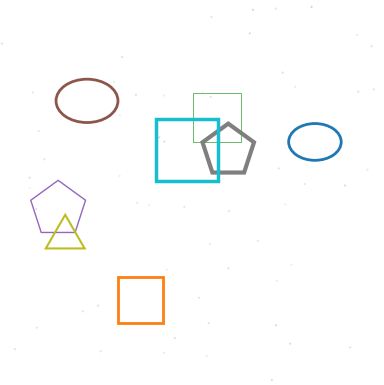[{"shape": "oval", "thickness": 2, "radius": 0.34, "center": [0.818, 0.631]}, {"shape": "square", "thickness": 2, "radius": 0.29, "center": [0.365, 0.221]}, {"shape": "square", "thickness": 0.5, "radius": 0.31, "center": [0.564, 0.694]}, {"shape": "pentagon", "thickness": 1, "radius": 0.37, "center": [0.151, 0.457]}, {"shape": "oval", "thickness": 2, "radius": 0.4, "center": [0.226, 0.738]}, {"shape": "pentagon", "thickness": 3, "radius": 0.35, "center": [0.593, 0.609]}, {"shape": "triangle", "thickness": 1.5, "radius": 0.29, "center": [0.169, 0.384]}, {"shape": "square", "thickness": 2.5, "radius": 0.4, "center": [0.487, 0.611]}]